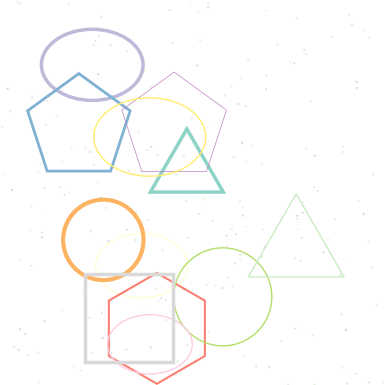[{"shape": "triangle", "thickness": 2.5, "radius": 0.55, "center": [0.485, 0.556]}, {"shape": "oval", "thickness": 0.5, "radius": 0.6, "center": [0.368, 0.31]}, {"shape": "oval", "thickness": 2.5, "radius": 0.66, "center": [0.24, 0.832]}, {"shape": "hexagon", "thickness": 1.5, "radius": 0.72, "center": [0.407, 0.147]}, {"shape": "pentagon", "thickness": 2, "radius": 0.7, "center": [0.205, 0.669]}, {"shape": "circle", "thickness": 3, "radius": 0.52, "center": [0.268, 0.377]}, {"shape": "circle", "thickness": 1, "radius": 0.64, "center": [0.579, 0.229]}, {"shape": "oval", "thickness": 1, "radius": 0.55, "center": [0.389, 0.106]}, {"shape": "square", "thickness": 2.5, "radius": 0.57, "center": [0.336, 0.174]}, {"shape": "pentagon", "thickness": 0.5, "radius": 0.71, "center": [0.452, 0.67]}, {"shape": "triangle", "thickness": 1, "radius": 0.72, "center": [0.769, 0.353]}, {"shape": "oval", "thickness": 1, "radius": 0.73, "center": [0.389, 0.644]}]